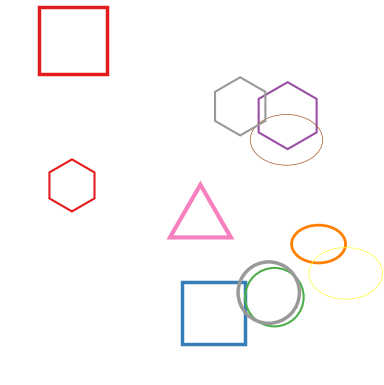[{"shape": "square", "thickness": 2.5, "radius": 0.44, "center": [0.19, 0.895]}, {"shape": "hexagon", "thickness": 1.5, "radius": 0.34, "center": [0.187, 0.518]}, {"shape": "square", "thickness": 2.5, "radius": 0.4, "center": [0.555, 0.187]}, {"shape": "circle", "thickness": 1.5, "radius": 0.38, "center": [0.713, 0.228]}, {"shape": "hexagon", "thickness": 1.5, "radius": 0.43, "center": [0.747, 0.7]}, {"shape": "oval", "thickness": 2, "radius": 0.35, "center": [0.827, 0.366]}, {"shape": "oval", "thickness": 0.5, "radius": 0.48, "center": [0.898, 0.29]}, {"shape": "oval", "thickness": 0.5, "radius": 0.47, "center": [0.744, 0.637]}, {"shape": "triangle", "thickness": 3, "radius": 0.46, "center": [0.521, 0.429]}, {"shape": "circle", "thickness": 2.5, "radius": 0.4, "center": [0.698, 0.24]}, {"shape": "hexagon", "thickness": 1.5, "radius": 0.38, "center": [0.624, 0.724]}]